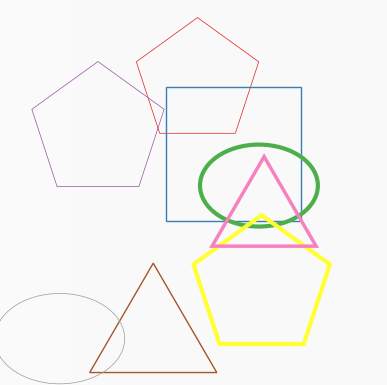[{"shape": "pentagon", "thickness": 0.5, "radius": 0.83, "center": [0.51, 0.788]}, {"shape": "square", "thickness": 1, "radius": 0.87, "center": [0.602, 0.601]}, {"shape": "oval", "thickness": 3, "radius": 0.76, "center": [0.668, 0.518]}, {"shape": "pentagon", "thickness": 0.5, "radius": 0.9, "center": [0.253, 0.661]}, {"shape": "pentagon", "thickness": 3, "radius": 0.92, "center": [0.675, 0.256]}, {"shape": "triangle", "thickness": 1, "radius": 0.95, "center": [0.395, 0.127]}, {"shape": "triangle", "thickness": 2.5, "radius": 0.78, "center": [0.682, 0.438]}, {"shape": "oval", "thickness": 0.5, "radius": 0.84, "center": [0.154, 0.12]}]